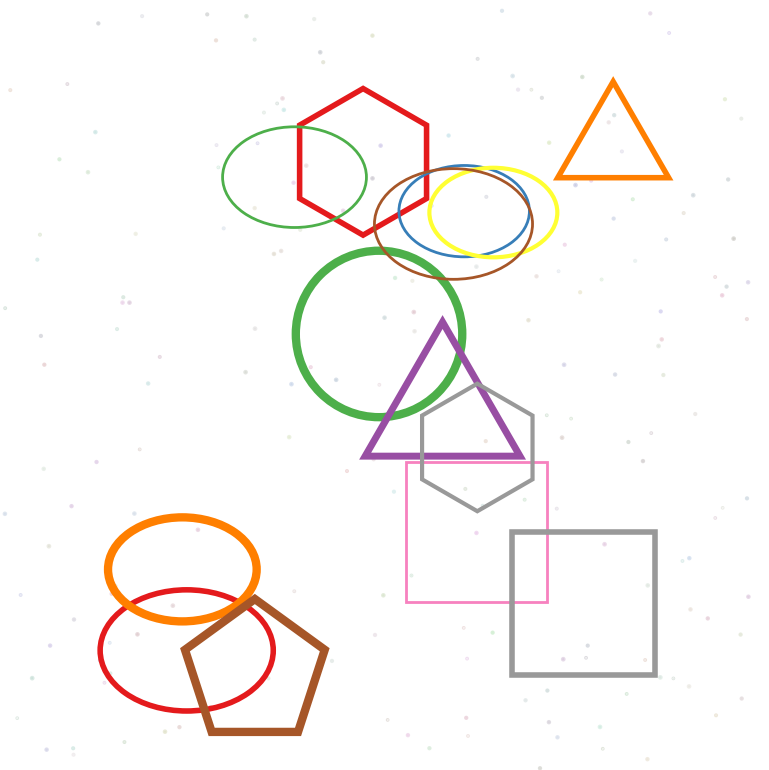[{"shape": "hexagon", "thickness": 2, "radius": 0.48, "center": [0.472, 0.79]}, {"shape": "oval", "thickness": 2, "radius": 0.56, "center": [0.242, 0.155]}, {"shape": "oval", "thickness": 1, "radius": 0.42, "center": [0.603, 0.726]}, {"shape": "oval", "thickness": 1, "radius": 0.47, "center": [0.382, 0.77]}, {"shape": "circle", "thickness": 3, "radius": 0.54, "center": [0.492, 0.566]}, {"shape": "triangle", "thickness": 2.5, "radius": 0.58, "center": [0.575, 0.466]}, {"shape": "oval", "thickness": 3, "radius": 0.48, "center": [0.237, 0.261]}, {"shape": "triangle", "thickness": 2, "radius": 0.42, "center": [0.796, 0.811]}, {"shape": "oval", "thickness": 1.5, "radius": 0.42, "center": [0.641, 0.724]}, {"shape": "pentagon", "thickness": 3, "radius": 0.48, "center": [0.331, 0.127]}, {"shape": "oval", "thickness": 1, "radius": 0.51, "center": [0.589, 0.709]}, {"shape": "square", "thickness": 1, "radius": 0.46, "center": [0.619, 0.309]}, {"shape": "square", "thickness": 2, "radius": 0.46, "center": [0.758, 0.216]}, {"shape": "hexagon", "thickness": 1.5, "radius": 0.41, "center": [0.62, 0.419]}]